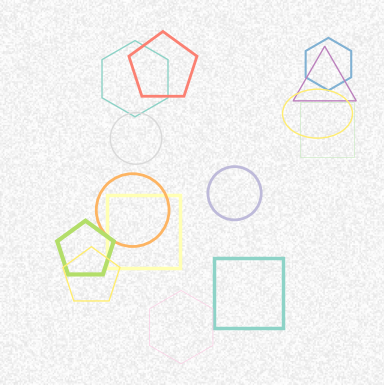[{"shape": "square", "thickness": 2.5, "radius": 0.45, "center": [0.646, 0.239]}, {"shape": "hexagon", "thickness": 1, "radius": 0.49, "center": [0.351, 0.796]}, {"shape": "square", "thickness": 2.5, "radius": 0.47, "center": [0.374, 0.4]}, {"shape": "circle", "thickness": 2, "radius": 0.35, "center": [0.609, 0.498]}, {"shape": "pentagon", "thickness": 2, "radius": 0.46, "center": [0.423, 0.825]}, {"shape": "hexagon", "thickness": 1.5, "radius": 0.34, "center": [0.853, 0.833]}, {"shape": "circle", "thickness": 2, "radius": 0.47, "center": [0.345, 0.454]}, {"shape": "pentagon", "thickness": 3, "radius": 0.39, "center": [0.222, 0.35]}, {"shape": "hexagon", "thickness": 0.5, "radius": 0.48, "center": [0.471, 0.15]}, {"shape": "circle", "thickness": 1, "radius": 0.33, "center": [0.353, 0.64]}, {"shape": "triangle", "thickness": 1, "radius": 0.47, "center": [0.843, 0.785]}, {"shape": "square", "thickness": 0.5, "radius": 0.35, "center": [0.849, 0.664]}, {"shape": "oval", "thickness": 1, "radius": 0.45, "center": [0.825, 0.705]}, {"shape": "pentagon", "thickness": 1, "radius": 0.39, "center": [0.238, 0.281]}]